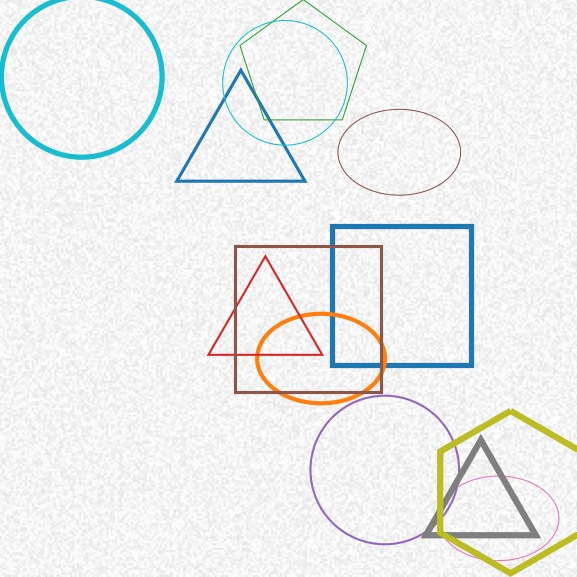[{"shape": "square", "thickness": 2.5, "radius": 0.6, "center": [0.695, 0.487]}, {"shape": "triangle", "thickness": 1.5, "radius": 0.64, "center": [0.417, 0.749]}, {"shape": "oval", "thickness": 2, "radius": 0.55, "center": [0.556, 0.378]}, {"shape": "pentagon", "thickness": 0.5, "radius": 0.58, "center": [0.525, 0.885]}, {"shape": "triangle", "thickness": 1, "radius": 0.57, "center": [0.459, 0.442]}, {"shape": "circle", "thickness": 1, "radius": 0.64, "center": [0.666, 0.185]}, {"shape": "square", "thickness": 1.5, "radius": 0.63, "center": [0.534, 0.447]}, {"shape": "oval", "thickness": 0.5, "radius": 0.53, "center": [0.691, 0.736]}, {"shape": "oval", "thickness": 0.5, "radius": 0.52, "center": [0.863, 0.102]}, {"shape": "triangle", "thickness": 3, "radius": 0.55, "center": [0.833, 0.127]}, {"shape": "hexagon", "thickness": 3, "radius": 0.7, "center": [0.884, 0.147]}, {"shape": "circle", "thickness": 0.5, "radius": 0.54, "center": [0.494, 0.856]}, {"shape": "circle", "thickness": 2.5, "radius": 0.7, "center": [0.142, 0.866]}]